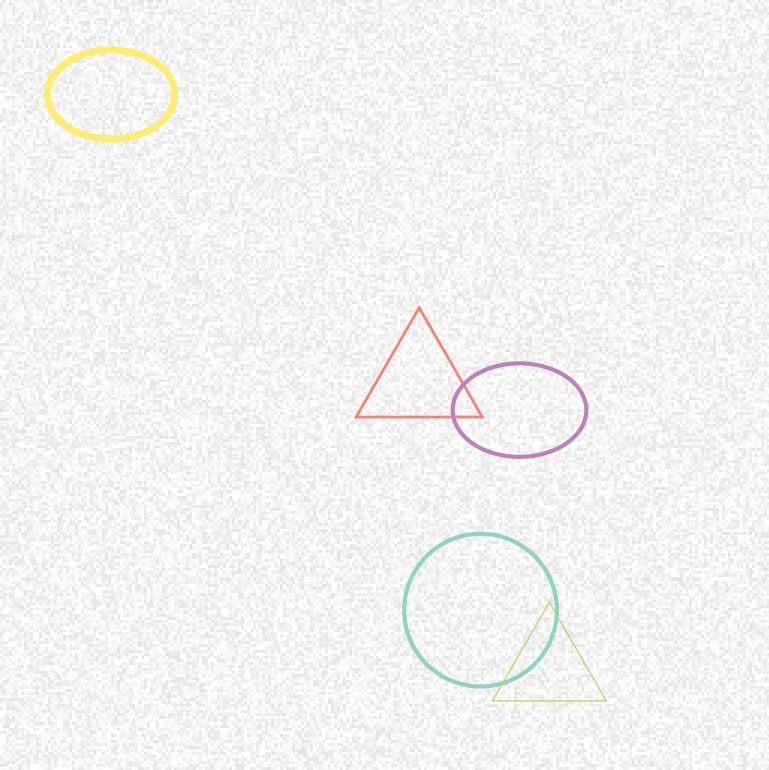[{"shape": "circle", "thickness": 1.5, "radius": 0.5, "center": [0.624, 0.208]}, {"shape": "triangle", "thickness": 1, "radius": 0.47, "center": [0.544, 0.506]}, {"shape": "triangle", "thickness": 0.5, "radius": 0.43, "center": [0.713, 0.132]}, {"shape": "oval", "thickness": 1.5, "radius": 0.43, "center": [0.675, 0.467]}, {"shape": "oval", "thickness": 2.5, "radius": 0.41, "center": [0.144, 0.877]}]